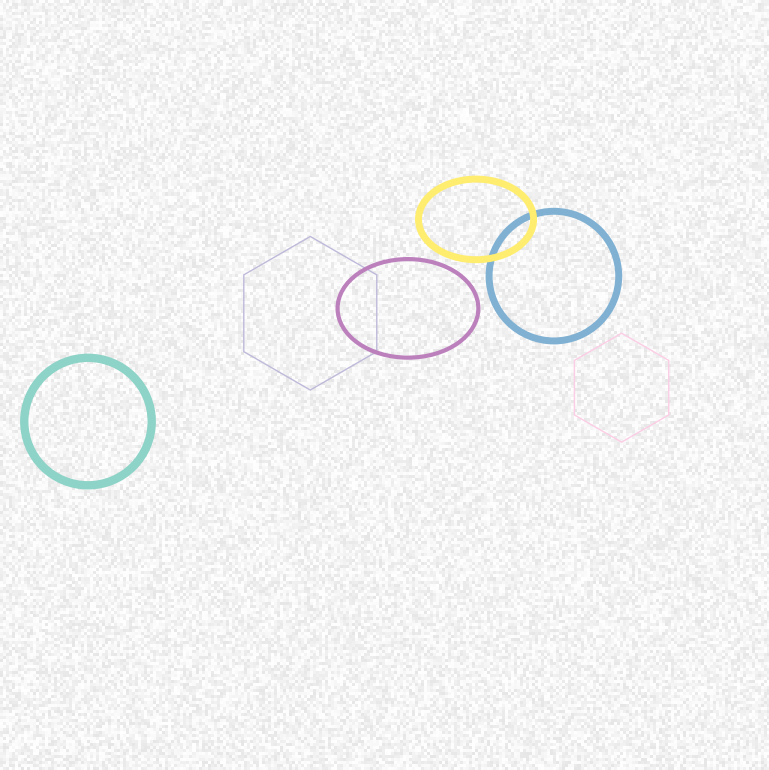[{"shape": "circle", "thickness": 3, "radius": 0.41, "center": [0.114, 0.453]}, {"shape": "hexagon", "thickness": 0.5, "radius": 0.5, "center": [0.403, 0.593]}, {"shape": "circle", "thickness": 2.5, "radius": 0.42, "center": [0.719, 0.641]}, {"shape": "hexagon", "thickness": 0.5, "radius": 0.35, "center": [0.807, 0.497]}, {"shape": "oval", "thickness": 1.5, "radius": 0.46, "center": [0.53, 0.6]}, {"shape": "oval", "thickness": 2.5, "radius": 0.37, "center": [0.618, 0.715]}]